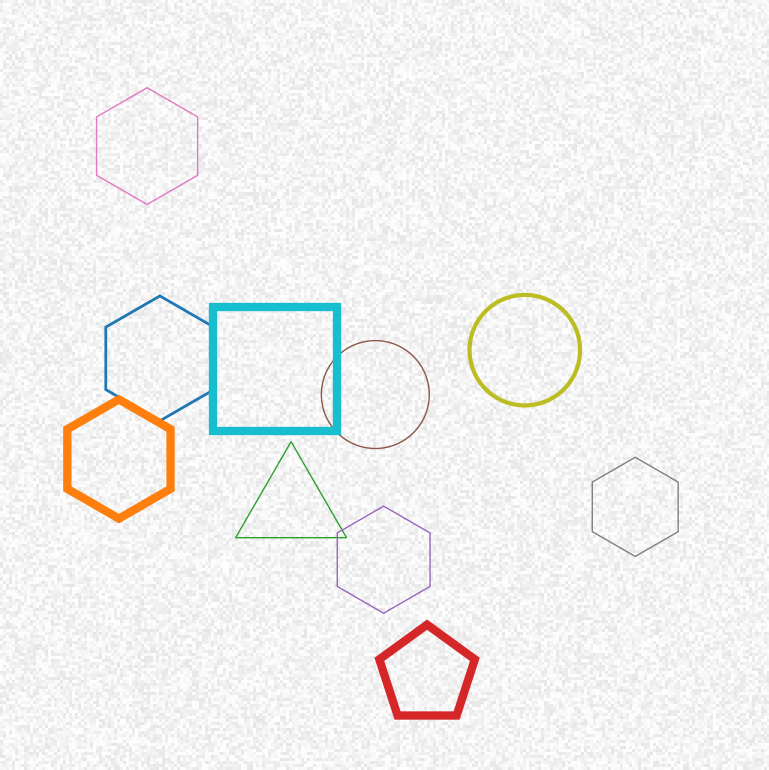[{"shape": "hexagon", "thickness": 1, "radius": 0.41, "center": [0.208, 0.535]}, {"shape": "hexagon", "thickness": 3, "radius": 0.39, "center": [0.154, 0.404]}, {"shape": "triangle", "thickness": 0.5, "radius": 0.42, "center": [0.378, 0.343]}, {"shape": "pentagon", "thickness": 3, "radius": 0.33, "center": [0.555, 0.124]}, {"shape": "hexagon", "thickness": 0.5, "radius": 0.35, "center": [0.498, 0.273]}, {"shape": "circle", "thickness": 0.5, "radius": 0.35, "center": [0.487, 0.488]}, {"shape": "hexagon", "thickness": 0.5, "radius": 0.38, "center": [0.191, 0.81]}, {"shape": "hexagon", "thickness": 0.5, "radius": 0.32, "center": [0.825, 0.342]}, {"shape": "circle", "thickness": 1.5, "radius": 0.36, "center": [0.682, 0.545]}, {"shape": "square", "thickness": 3, "radius": 0.4, "center": [0.357, 0.521]}]